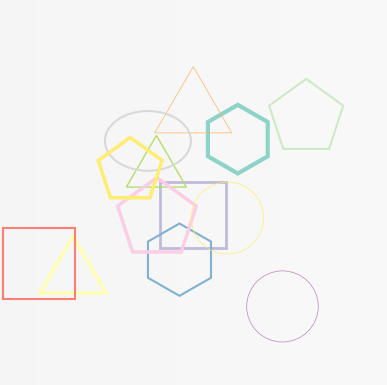[{"shape": "hexagon", "thickness": 3, "radius": 0.45, "center": [0.614, 0.639]}, {"shape": "triangle", "thickness": 2.5, "radius": 0.49, "center": [0.188, 0.288]}, {"shape": "square", "thickness": 2, "radius": 0.43, "center": [0.497, 0.441]}, {"shape": "square", "thickness": 1.5, "radius": 0.46, "center": [0.1, 0.315]}, {"shape": "hexagon", "thickness": 1.5, "radius": 0.47, "center": [0.463, 0.325]}, {"shape": "triangle", "thickness": 0.5, "radius": 0.57, "center": [0.499, 0.712]}, {"shape": "triangle", "thickness": 1, "radius": 0.45, "center": [0.404, 0.559]}, {"shape": "pentagon", "thickness": 2.5, "radius": 0.53, "center": [0.405, 0.432]}, {"shape": "oval", "thickness": 1.5, "radius": 0.55, "center": [0.382, 0.634]}, {"shape": "circle", "thickness": 0.5, "radius": 0.46, "center": [0.729, 0.204]}, {"shape": "pentagon", "thickness": 1.5, "radius": 0.5, "center": [0.79, 0.695]}, {"shape": "circle", "thickness": 0.5, "radius": 0.47, "center": [0.587, 0.434]}, {"shape": "pentagon", "thickness": 2.5, "radius": 0.43, "center": [0.336, 0.556]}]